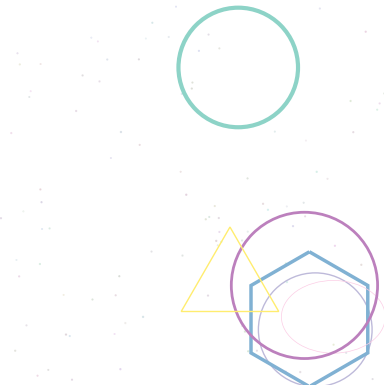[{"shape": "circle", "thickness": 3, "radius": 0.78, "center": [0.619, 0.825]}, {"shape": "circle", "thickness": 1, "radius": 0.74, "center": [0.819, 0.144]}, {"shape": "hexagon", "thickness": 2.5, "radius": 0.88, "center": [0.804, 0.171]}, {"shape": "oval", "thickness": 0.5, "radius": 0.67, "center": [0.866, 0.177]}, {"shape": "circle", "thickness": 2, "radius": 0.95, "center": [0.791, 0.259]}, {"shape": "triangle", "thickness": 1, "radius": 0.73, "center": [0.597, 0.264]}]